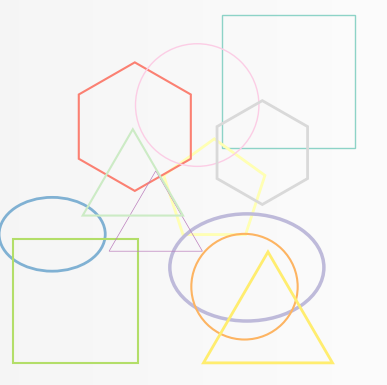[{"shape": "square", "thickness": 1, "radius": 0.86, "center": [0.745, 0.788]}, {"shape": "pentagon", "thickness": 2, "radius": 0.69, "center": [0.553, 0.502]}, {"shape": "oval", "thickness": 2.5, "radius": 0.99, "center": [0.637, 0.305]}, {"shape": "hexagon", "thickness": 1.5, "radius": 0.83, "center": [0.348, 0.671]}, {"shape": "oval", "thickness": 2, "radius": 0.68, "center": [0.135, 0.392]}, {"shape": "circle", "thickness": 1.5, "radius": 0.69, "center": [0.631, 0.255]}, {"shape": "square", "thickness": 1.5, "radius": 0.81, "center": [0.196, 0.217]}, {"shape": "circle", "thickness": 1, "radius": 0.8, "center": [0.509, 0.727]}, {"shape": "hexagon", "thickness": 2, "radius": 0.67, "center": [0.677, 0.604]}, {"shape": "triangle", "thickness": 0.5, "radius": 0.7, "center": [0.402, 0.417]}, {"shape": "triangle", "thickness": 1.5, "radius": 0.75, "center": [0.343, 0.515]}, {"shape": "triangle", "thickness": 2, "radius": 0.96, "center": [0.692, 0.154]}]